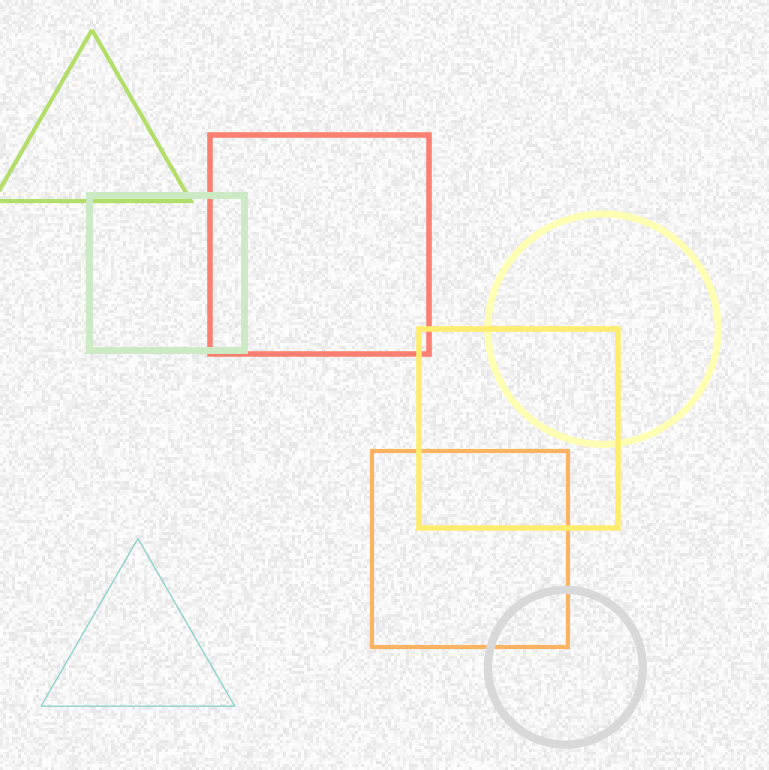[{"shape": "triangle", "thickness": 0.5, "radius": 0.73, "center": [0.179, 0.155]}, {"shape": "circle", "thickness": 2.5, "radius": 0.75, "center": [0.783, 0.573]}, {"shape": "square", "thickness": 2, "radius": 0.71, "center": [0.415, 0.683]}, {"shape": "square", "thickness": 1.5, "radius": 0.64, "center": [0.611, 0.287]}, {"shape": "triangle", "thickness": 1.5, "radius": 0.74, "center": [0.119, 0.813]}, {"shape": "circle", "thickness": 3, "radius": 0.5, "center": [0.734, 0.133]}, {"shape": "square", "thickness": 2.5, "radius": 0.5, "center": [0.216, 0.647]}, {"shape": "square", "thickness": 2, "radius": 0.65, "center": [0.673, 0.444]}]